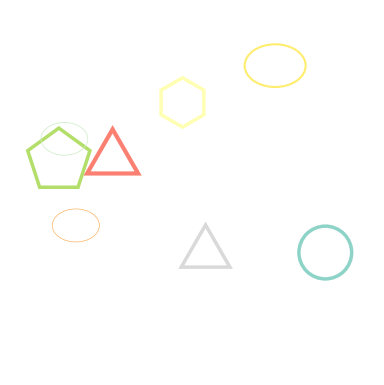[{"shape": "circle", "thickness": 2.5, "radius": 0.34, "center": [0.845, 0.344]}, {"shape": "hexagon", "thickness": 2.5, "radius": 0.32, "center": [0.474, 0.734]}, {"shape": "triangle", "thickness": 3, "radius": 0.38, "center": [0.292, 0.588]}, {"shape": "oval", "thickness": 0.5, "radius": 0.31, "center": [0.197, 0.414]}, {"shape": "pentagon", "thickness": 2.5, "radius": 0.42, "center": [0.153, 0.582]}, {"shape": "triangle", "thickness": 2.5, "radius": 0.36, "center": [0.534, 0.343]}, {"shape": "oval", "thickness": 0.5, "radius": 0.3, "center": [0.167, 0.639]}, {"shape": "oval", "thickness": 1.5, "radius": 0.4, "center": [0.715, 0.829]}]